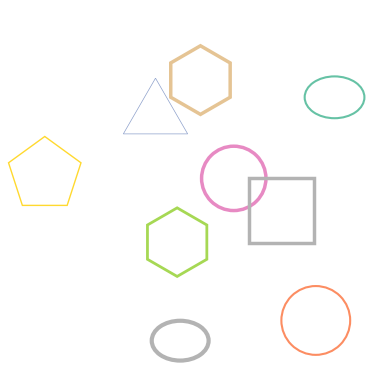[{"shape": "oval", "thickness": 1.5, "radius": 0.39, "center": [0.869, 0.747]}, {"shape": "circle", "thickness": 1.5, "radius": 0.45, "center": [0.82, 0.168]}, {"shape": "triangle", "thickness": 0.5, "radius": 0.48, "center": [0.404, 0.7]}, {"shape": "circle", "thickness": 2.5, "radius": 0.42, "center": [0.607, 0.537]}, {"shape": "hexagon", "thickness": 2, "radius": 0.45, "center": [0.46, 0.371]}, {"shape": "pentagon", "thickness": 1, "radius": 0.49, "center": [0.116, 0.547]}, {"shape": "hexagon", "thickness": 2.5, "radius": 0.45, "center": [0.521, 0.792]}, {"shape": "square", "thickness": 2.5, "radius": 0.42, "center": [0.732, 0.452]}, {"shape": "oval", "thickness": 3, "radius": 0.37, "center": [0.468, 0.115]}]